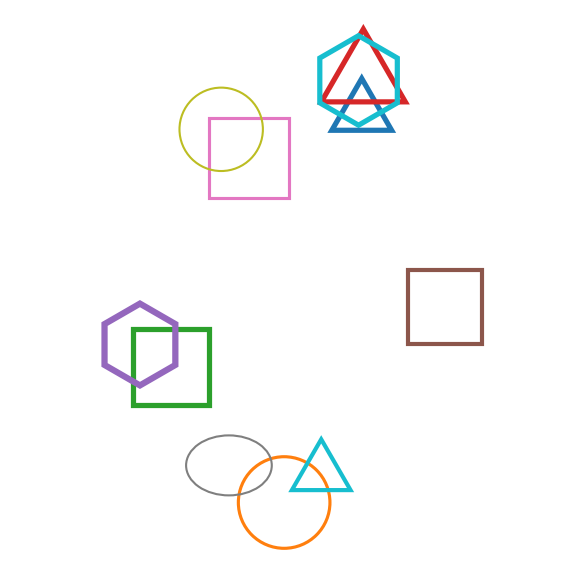[{"shape": "triangle", "thickness": 2.5, "radius": 0.3, "center": [0.626, 0.803]}, {"shape": "circle", "thickness": 1.5, "radius": 0.4, "center": [0.492, 0.129]}, {"shape": "square", "thickness": 2.5, "radius": 0.33, "center": [0.296, 0.364]}, {"shape": "triangle", "thickness": 2.5, "radius": 0.42, "center": [0.629, 0.865]}, {"shape": "hexagon", "thickness": 3, "radius": 0.35, "center": [0.242, 0.403]}, {"shape": "square", "thickness": 2, "radius": 0.32, "center": [0.771, 0.467]}, {"shape": "square", "thickness": 1.5, "radius": 0.35, "center": [0.431, 0.725]}, {"shape": "oval", "thickness": 1, "radius": 0.37, "center": [0.396, 0.193]}, {"shape": "circle", "thickness": 1, "radius": 0.36, "center": [0.383, 0.775]}, {"shape": "triangle", "thickness": 2, "radius": 0.29, "center": [0.556, 0.18]}, {"shape": "hexagon", "thickness": 2.5, "radius": 0.39, "center": [0.621, 0.86]}]